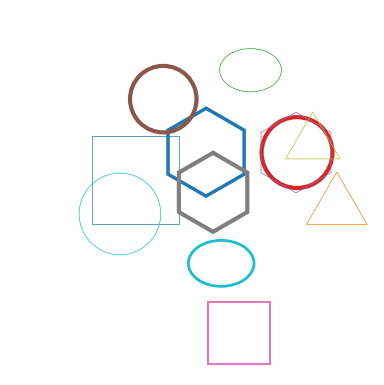[{"shape": "square", "thickness": 0.5, "radius": 0.57, "center": [0.352, 0.533]}, {"shape": "hexagon", "thickness": 2.5, "radius": 0.57, "center": [0.535, 0.605]}, {"shape": "triangle", "thickness": 0.5, "radius": 0.45, "center": [0.875, 0.463]}, {"shape": "oval", "thickness": 0.5, "radius": 0.4, "center": [0.651, 0.818]}, {"shape": "circle", "thickness": 3, "radius": 0.46, "center": [0.772, 0.604]}, {"shape": "hexagon", "thickness": 0.5, "radius": 0.52, "center": [0.769, 0.604]}, {"shape": "circle", "thickness": 3, "radius": 0.43, "center": [0.424, 0.743]}, {"shape": "square", "thickness": 1.5, "radius": 0.4, "center": [0.621, 0.136]}, {"shape": "hexagon", "thickness": 3, "radius": 0.51, "center": [0.553, 0.501]}, {"shape": "triangle", "thickness": 0.5, "radius": 0.41, "center": [0.812, 0.628]}, {"shape": "circle", "thickness": 0.5, "radius": 0.53, "center": [0.311, 0.444]}, {"shape": "oval", "thickness": 2, "radius": 0.43, "center": [0.575, 0.316]}]